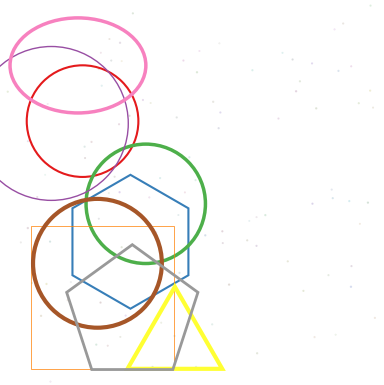[{"shape": "circle", "thickness": 1.5, "radius": 0.72, "center": [0.214, 0.685]}, {"shape": "hexagon", "thickness": 1.5, "radius": 0.87, "center": [0.339, 0.372]}, {"shape": "circle", "thickness": 2.5, "radius": 0.78, "center": [0.379, 0.471]}, {"shape": "circle", "thickness": 1, "radius": 1.0, "center": [0.133, 0.679]}, {"shape": "square", "thickness": 0.5, "radius": 0.93, "center": [0.266, 0.228]}, {"shape": "triangle", "thickness": 3, "radius": 0.71, "center": [0.454, 0.113]}, {"shape": "circle", "thickness": 3, "radius": 0.84, "center": [0.253, 0.316]}, {"shape": "oval", "thickness": 2.5, "radius": 0.88, "center": [0.202, 0.83]}, {"shape": "pentagon", "thickness": 2, "radius": 0.9, "center": [0.344, 0.185]}]